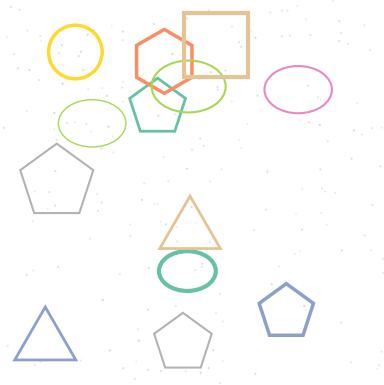[{"shape": "pentagon", "thickness": 2, "radius": 0.38, "center": [0.409, 0.721]}, {"shape": "oval", "thickness": 3, "radius": 0.37, "center": [0.487, 0.296]}, {"shape": "hexagon", "thickness": 2.5, "radius": 0.41, "center": [0.427, 0.841]}, {"shape": "pentagon", "thickness": 2.5, "radius": 0.37, "center": [0.744, 0.189]}, {"shape": "triangle", "thickness": 2, "radius": 0.46, "center": [0.118, 0.111]}, {"shape": "oval", "thickness": 1.5, "radius": 0.44, "center": [0.774, 0.767]}, {"shape": "oval", "thickness": 1.5, "radius": 0.48, "center": [0.49, 0.775]}, {"shape": "oval", "thickness": 1, "radius": 0.44, "center": [0.239, 0.68]}, {"shape": "circle", "thickness": 2.5, "radius": 0.35, "center": [0.196, 0.865]}, {"shape": "triangle", "thickness": 2, "radius": 0.45, "center": [0.494, 0.4]}, {"shape": "square", "thickness": 3, "radius": 0.42, "center": [0.562, 0.882]}, {"shape": "pentagon", "thickness": 1.5, "radius": 0.39, "center": [0.475, 0.109]}, {"shape": "pentagon", "thickness": 1.5, "radius": 0.5, "center": [0.147, 0.527]}]